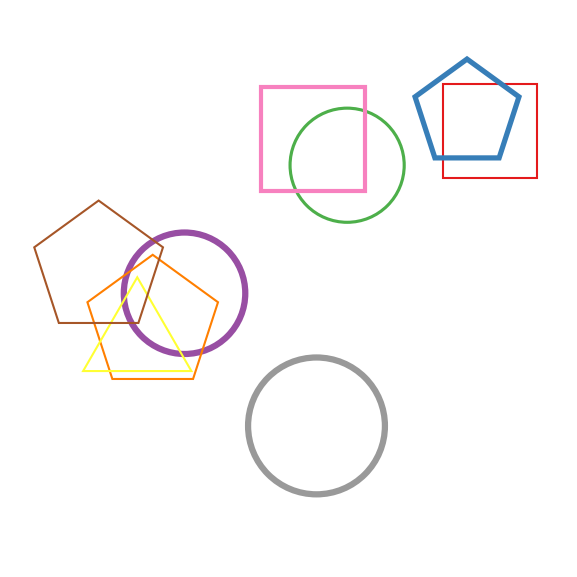[{"shape": "square", "thickness": 1, "radius": 0.41, "center": [0.849, 0.773]}, {"shape": "pentagon", "thickness": 2.5, "radius": 0.47, "center": [0.809, 0.802]}, {"shape": "circle", "thickness": 1.5, "radius": 0.49, "center": [0.601, 0.713]}, {"shape": "circle", "thickness": 3, "radius": 0.53, "center": [0.32, 0.491]}, {"shape": "pentagon", "thickness": 1, "radius": 0.59, "center": [0.264, 0.439]}, {"shape": "triangle", "thickness": 1, "radius": 0.54, "center": [0.238, 0.411]}, {"shape": "pentagon", "thickness": 1, "radius": 0.59, "center": [0.171, 0.535]}, {"shape": "square", "thickness": 2, "radius": 0.45, "center": [0.542, 0.759]}, {"shape": "circle", "thickness": 3, "radius": 0.59, "center": [0.548, 0.262]}]